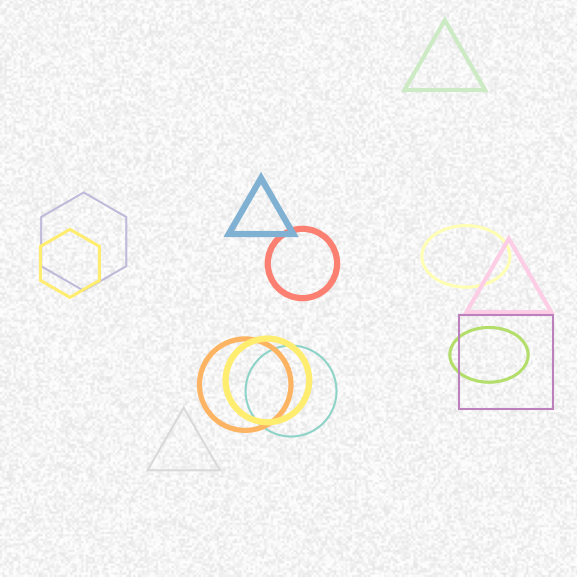[{"shape": "circle", "thickness": 1, "radius": 0.39, "center": [0.504, 0.322]}, {"shape": "oval", "thickness": 1.5, "radius": 0.38, "center": [0.807, 0.555]}, {"shape": "hexagon", "thickness": 1, "radius": 0.43, "center": [0.145, 0.581]}, {"shape": "circle", "thickness": 3, "radius": 0.3, "center": [0.524, 0.543]}, {"shape": "triangle", "thickness": 3, "radius": 0.32, "center": [0.452, 0.626]}, {"shape": "circle", "thickness": 2.5, "radius": 0.4, "center": [0.425, 0.333]}, {"shape": "oval", "thickness": 1.5, "radius": 0.34, "center": [0.847, 0.385]}, {"shape": "triangle", "thickness": 2, "radius": 0.42, "center": [0.881, 0.501]}, {"shape": "triangle", "thickness": 1, "radius": 0.36, "center": [0.318, 0.221]}, {"shape": "square", "thickness": 1, "radius": 0.41, "center": [0.876, 0.372]}, {"shape": "triangle", "thickness": 2, "radius": 0.4, "center": [0.77, 0.884]}, {"shape": "circle", "thickness": 3, "radius": 0.36, "center": [0.463, 0.34]}, {"shape": "hexagon", "thickness": 1.5, "radius": 0.29, "center": [0.121, 0.543]}]